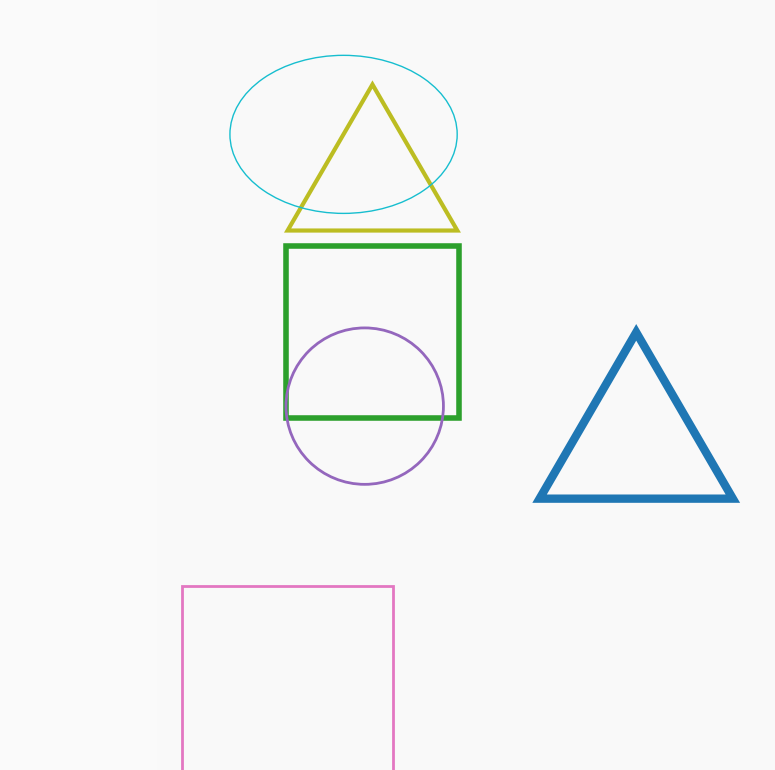[{"shape": "triangle", "thickness": 3, "radius": 0.72, "center": [0.821, 0.424]}, {"shape": "square", "thickness": 2, "radius": 0.56, "center": [0.48, 0.569]}, {"shape": "circle", "thickness": 1, "radius": 0.51, "center": [0.471, 0.473]}, {"shape": "square", "thickness": 1, "radius": 0.68, "center": [0.371, 0.103]}, {"shape": "triangle", "thickness": 1.5, "radius": 0.63, "center": [0.481, 0.764]}, {"shape": "oval", "thickness": 0.5, "radius": 0.73, "center": [0.443, 0.826]}]